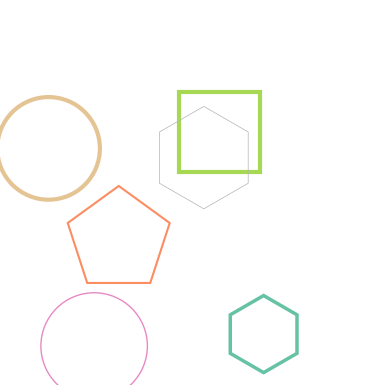[{"shape": "hexagon", "thickness": 2.5, "radius": 0.5, "center": [0.685, 0.132]}, {"shape": "pentagon", "thickness": 1.5, "radius": 0.7, "center": [0.308, 0.378]}, {"shape": "circle", "thickness": 1, "radius": 0.69, "center": [0.245, 0.101]}, {"shape": "square", "thickness": 3, "radius": 0.52, "center": [0.57, 0.657]}, {"shape": "circle", "thickness": 3, "radius": 0.67, "center": [0.126, 0.615]}, {"shape": "hexagon", "thickness": 0.5, "radius": 0.67, "center": [0.529, 0.591]}]